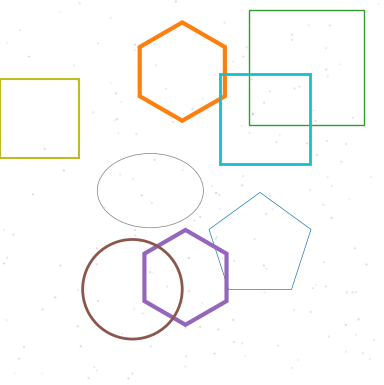[{"shape": "pentagon", "thickness": 0.5, "radius": 0.7, "center": [0.675, 0.361]}, {"shape": "hexagon", "thickness": 3, "radius": 0.64, "center": [0.473, 0.814]}, {"shape": "square", "thickness": 1, "radius": 0.75, "center": [0.795, 0.826]}, {"shape": "hexagon", "thickness": 3, "radius": 0.62, "center": [0.482, 0.28]}, {"shape": "circle", "thickness": 2, "radius": 0.65, "center": [0.344, 0.249]}, {"shape": "oval", "thickness": 0.5, "radius": 0.69, "center": [0.39, 0.505]}, {"shape": "square", "thickness": 1.5, "radius": 0.52, "center": [0.102, 0.693]}, {"shape": "square", "thickness": 2, "radius": 0.59, "center": [0.689, 0.691]}]